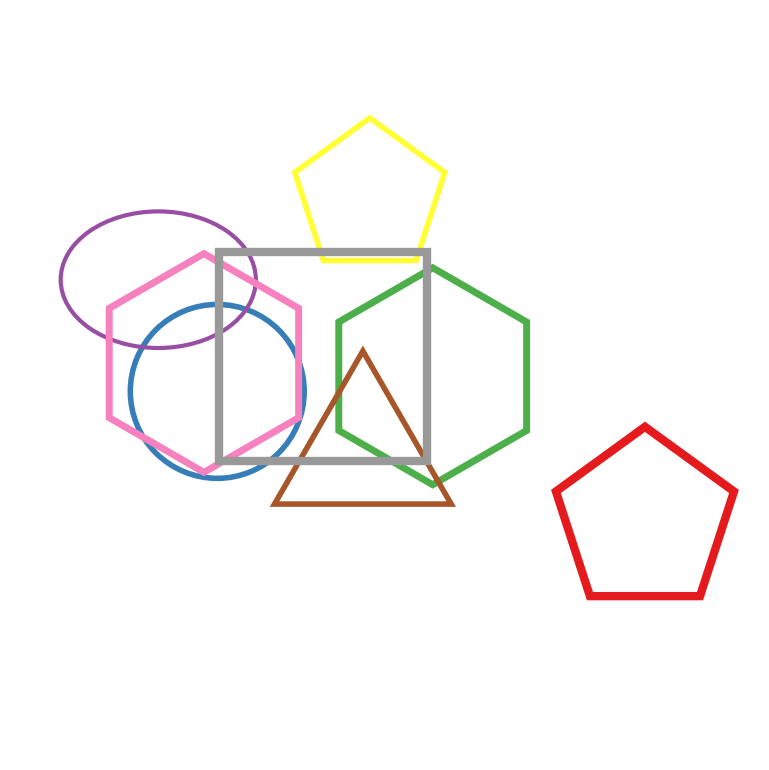[{"shape": "pentagon", "thickness": 3, "radius": 0.61, "center": [0.838, 0.324]}, {"shape": "circle", "thickness": 2, "radius": 0.56, "center": [0.282, 0.492]}, {"shape": "hexagon", "thickness": 2.5, "radius": 0.7, "center": [0.562, 0.511]}, {"shape": "oval", "thickness": 1.5, "radius": 0.63, "center": [0.206, 0.637]}, {"shape": "pentagon", "thickness": 2, "radius": 0.51, "center": [0.48, 0.744]}, {"shape": "triangle", "thickness": 2, "radius": 0.66, "center": [0.471, 0.412]}, {"shape": "hexagon", "thickness": 2.5, "radius": 0.71, "center": [0.265, 0.529]}, {"shape": "square", "thickness": 3, "radius": 0.68, "center": [0.42, 0.537]}]